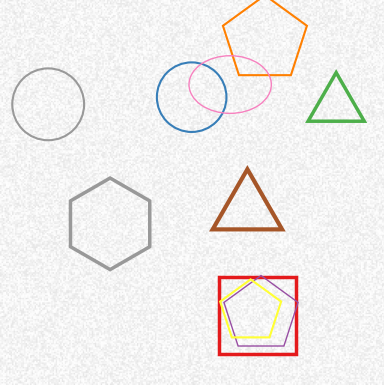[{"shape": "square", "thickness": 2.5, "radius": 0.5, "center": [0.669, 0.18]}, {"shape": "circle", "thickness": 1.5, "radius": 0.45, "center": [0.498, 0.748]}, {"shape": "triangle", "thickness": 2.5, "radius": 0.42, "center": [0.873, 0.727]}, {"shape": "pentagon", "thickness": 1, "radius": 0.51, "center": [0.678, 0.183]}, {"shape": "pentagon", "thickness": 1.5, "radius": 0.57, "center": [0.688, 0.898]}, {"shape": "pentagon", "thickness": 1.5, "radius": 0.42, "center": [0.651, 0.191]}, {"shape": "triangle", "thickness": 3, "radius": 0.52, "center": [0.643, 0.456]}, {"shape": "oval", "thickness": 1, "radius": 0.53, "center": [0.598, 0.78]}, {"shape": "hexagon", "thickness": 2.5, "radius": 0.59, "center": [0.286, 0.419]}, {"shape": "circle", "thickness": 1.5, "radius": 0.47, "center": [0.125, 0.729]}]